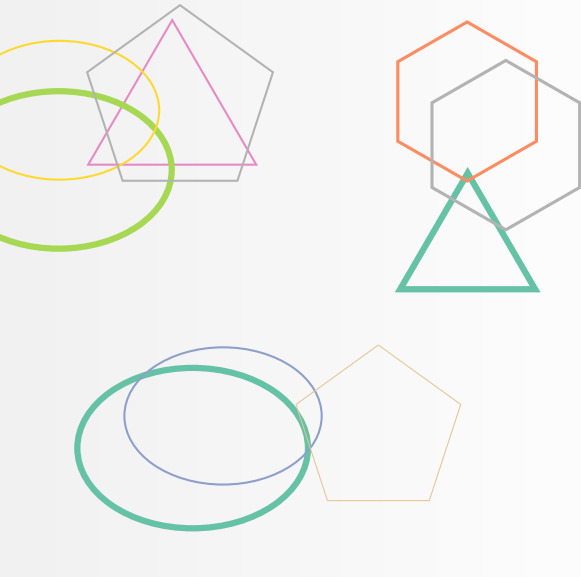[{"shape": "triangle", "thickness": 3, "radius": 0.67, "center": [0.805, 0.565]}, {"shape": "oval", "thickness": 3, "radius": 0.99, "center": [0.331, 0.223]}, {"shape": "hexagon", "thickness": 1.5, "radius": 0.69, "center": [0.804, 0.823]}, {"shape": "oval", "thickness": 1, "radius": 0.85, "center": [0.384, 0.279]}, {"shape": "triangle", "thickness": 1, "radius": 0.83, "center": [0.296, 0.797]}, {"shape": "oval", "thickness": 3, "radius": 0.97, "center": [0.101, 0.705]}, {"shape": "oval", "thickness": 1, "radius": 0.86, "center": [0.102, 0.808]}, {"shape": "pentagon", "thickness": 0.5, "radius": 0.74, "center": [0.651, 0.253]}, {"shape": "hexagon", "thickness": 1.5, "radius": 0.73, "center": [0.87, 0.748]}, {"shape": "pentagon", "thickness": 1, "radius": 0.84, "center": [0.31, 0.822]}]